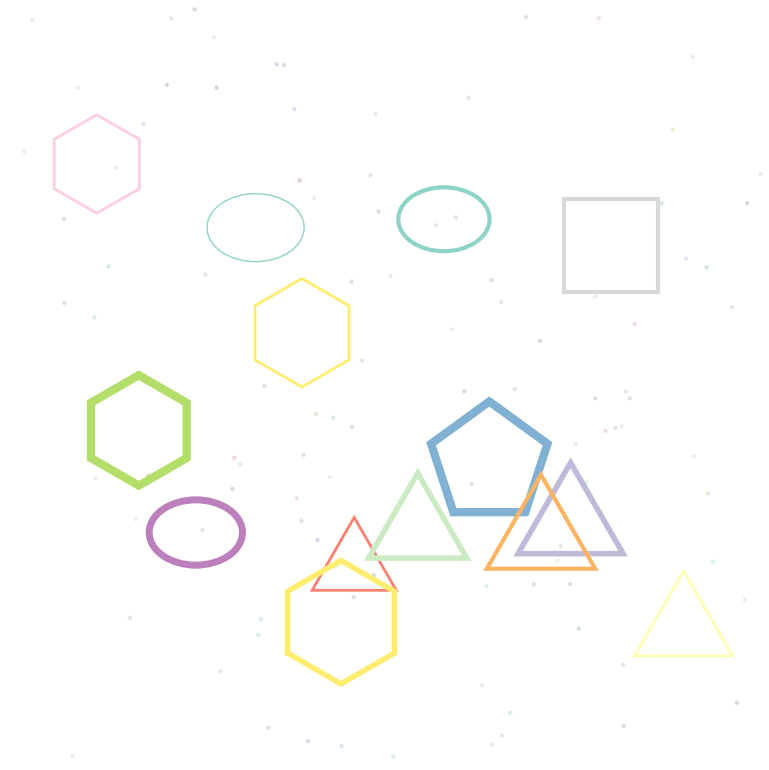[{"shape": "oval", "thickness": 1.5, "radius": 0.3, "center": [0.577, 0.715]}, {"shape": "oval", "thickness": 0.5, "radius": 0.32, "center": [0.332, 0.704]}, {"shape": "triangle", "thickness": 1, "radius": 0.37, "center": [0.888, 0.185]}, {"shape": "triangle", "thickness": 2, "radius": 0.39, "center": [0.741, 0.32]}, {"shape": "triangle", "thickness": 1, "radius": 0.32, "center": [0.46, 0.265]}, {"shape": "pentagon", "thickness": 3, "radius": 0.4, "center": [0.635, 0.399]}, {"shape": "triangle", "thickness": 1.5, "radius": 0.41, "center": [0.703, 0.302]}, {"shape": "hexagon", "thickness": 3, "radius": 0.36, "center": [0.18, 0.441]}, {"shape": "hexagon", "thickness": 1, "radius": 0.32, "center": [0.126, 0.787]}, {"shape": "square", "thickness": 1.5, "radius": 0.3, "center": [0.794, 0.681]}, {"shape": "oval", "thickness": 2.5, "radius": 0.3, "center": [0.254, 0.308]}, {"shape": "triangle", "thickness": 2, "radius": 0.37, "center": [0.542, 0.312]}, {"shape": "hexagon", "thickness": 1, "radius": 0.35, "center": [0.392, 0.568]}, {"shape": "hexagon", "thickness": 2, "radius": 0.4, "center": [0.443, 0.192]}]